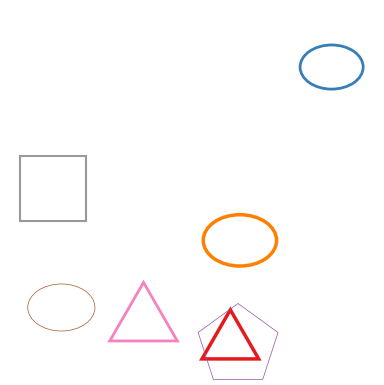[{"shape": "triangle", "thickness": 2.5, "radius": 0.43, "center": [0.598, 0.11]}, {"shape": "oval", "thickness": 2, "radius": 0.41, "center": [0.861, 0.826]}, {"shape": "pentagon", "thickness": 0.5, "radius": 0.55, "center": [0.618, 0.103]}, {"shape": "oval", "thickness": 2.5, "radius": 0.48, "center": [0.623, 0.376]}, {"shape": "oval", "thickness": 0.5, "radius": 0.44, "center": [0.159, 0.201]}, {"shape": "triangle", "thickness": 2, "radius": 0.51, "center": [0.373, 0.165]}, {"shape": "square", "thickness": 1.5, "radius": 0.43, "center": [0.138, 0.51]}]